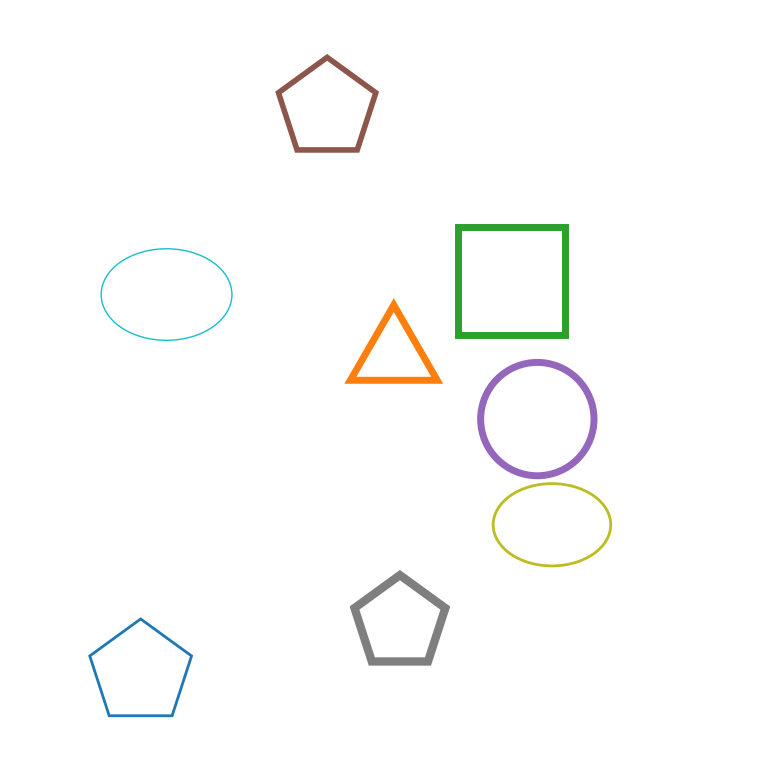[{"shape": "pentagon", "thickness": 1, "radius": 0.35, "center": [0.183, 0.127]}, {"shape": "triangle", "thickness": 2.5, "radius": 0.33, "center": [0.511, 0.539]}, {"shape": "square", "thickness": 2.5, "radius": 0.35, "center": [0.664, 0.635]}, {"shape": "circle", "thickness": 2.5, "radius": 0.37, "center": [0.698, 0.456]}, {"shape": "pentagon", "thickness": 2, "radius": 0.33, "center": [0.425, 0.859]}, {"shape": "pentagon", "thickness": 3, "radius": 0.31, "center": [0.519, 0.191]}, {"shape": "oval", "thickness": 1, "radius": 0.38, "center": [0.717, 0.318]}, {"shape": "oval", "thickness": 0.5, "radius": 0.42, "center": [0.216, 0.617]}]